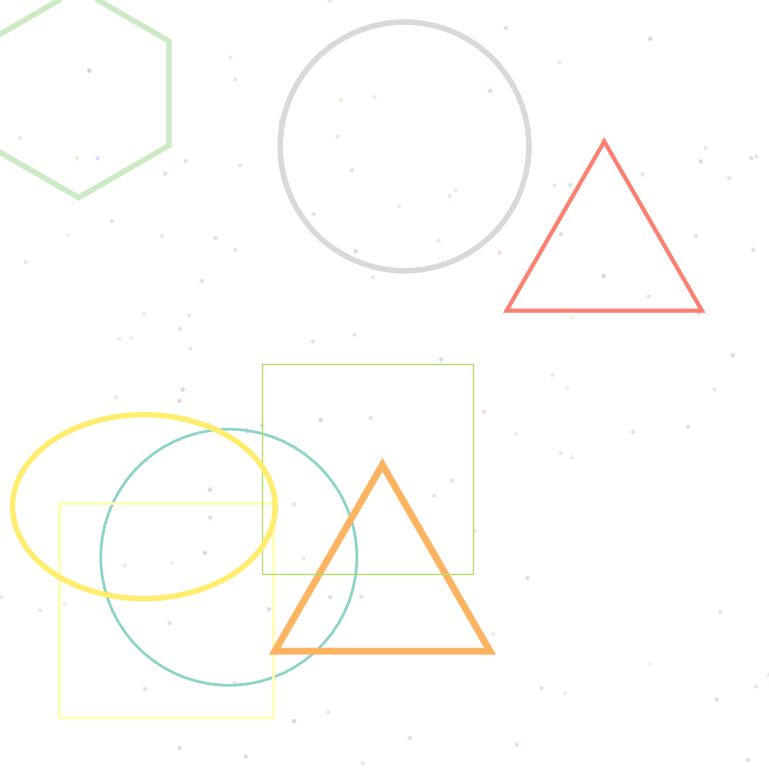[{"shape": "circle", "thickness": 1, "radius": 0.83, "center": [0.297, 0.276]}, {"shape": "square", "thickness": 1, "radius": 0.69, "center": [0.215, 0.208]}, {"shape": "triangle", "thickness": 1.5, "radius": 0.73, "center": [0.785, 0.67]}, {"shape": "triangle", "thickness": 2.5, "radius": 0.81, "center": [0.497, 0.235]}, {"shape": "square", "thickness": 0.5, "radius": 0.68, "center": [0.477, 0.39]}, {"shape": "circle", "thickness": 2, "radius": 0.81, "center": [0.525, 0.81]}, {"shape": "hexagon", "thickness": 2, "radius": 0.68, "center": [0.102, 0.879]}, {"shape": "oval", "thickness": 2, "radius": 0.85, "center": [0.187, 0.342]}]